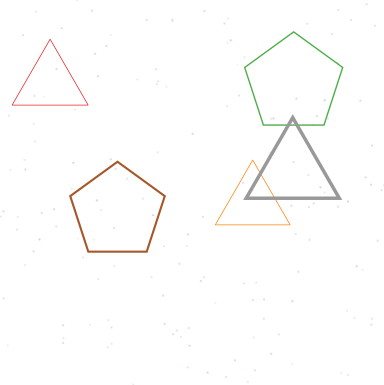[{"shape": "triangle", "thickness": 0.5, "radius": 0.57, "center": [0.13, 0.784]}, {"shape": "pentagon", "thickness": 1, "radius": 0.67, "center": [0.763, 0.783]}, {"shape": "triangle", "thickness": 0.5, "radius": 0.56, "center": [0.656, 0.472]}, {"shape": "pentagon", "thickness": 1.5, "radius": 0.65, "center": [0.305, 0.451]}, {"shape": "triangle", "thickness": 2.5, "radius": 0.7, "center": [0.76, 0.555]}]